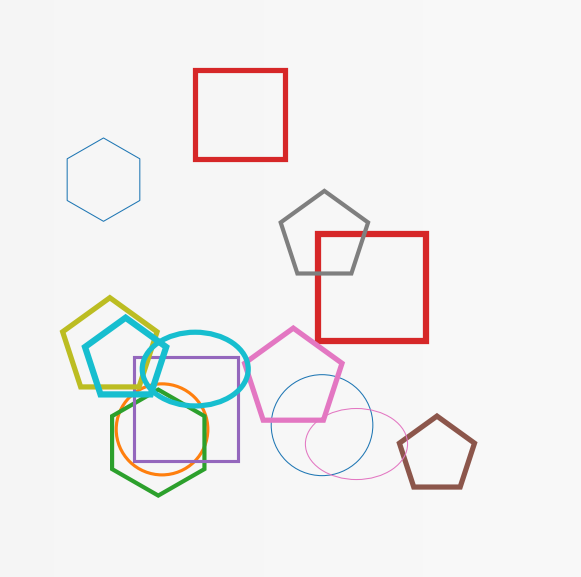[{"shape": "hexagon", "thickness": 0.5, "radius": 0.36, "center": [0.178, 0.688]}, {"shape": "circle", "thickness": 0.5, "radius": 0.44, "center": [0.554, 0.263]}, {"shape": "circle", "thickness": 1.5, "radius": 0.39, "center": [0.279, 0.256]}, {"shape": "hexagon", "thickness": 2, "radius": 0.46, "center": [0.272, 0.233]}, {"shape": "square", "thickness": 3, "radius": 0.46, "center": [0.64, 0.501]}, {"shape": "square", "thickness": 2.5, "radius": 0.38, "center": [0.413, 0.801]}, {"shape": "square", "thickness": 1.5, "radius": 0.45, "center": [0.32, 0.291]}, {"shape": "pentagon", "thickness": 2.5, "radius": 0.34, "center": [0.752, 0.211]}, {"shape": "oval", "thickness": 0.5, "radius": 0.44, "center": [0.613, 0.23]}, {"shape": "pentagon", "thickness": 2.5, "radius": 0.44, "center": [0.505, 0.343]}, {"shape": "pentagon", "thickness": 2, "radius": 0.4, "center": [0.558, 0.589]}, {"shape": "pentagon", "thickness": 2.5, "radius": 0.43, "center": [0.189, 0.398]}, {"shape": "oval", "thickness": 2.5, "radius": 0.46, "center": [0.336, 0.36]}, {"shape": "pentagon", "thickness": 3, "radius": 0.37, "center": [0.216, 0.376]}]